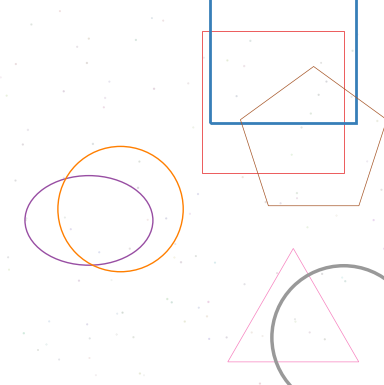[{"shape": "square", "thickness": 0.5, "radius": 0.92, "center": [0.709, 0.735]}, {"shape": "square", "thickness": 2, "radius": 0.95, "center": [0.735, 0.87]}, {"shape": "oval", "thickness": 1, "radius": 0.83, "center": [0.231, 0.428]}, {"shape": "circle", "thickness": 1, "radius": 0.81, "center": [0.313, 0.457]}, {"shape": "pentagon", "thickness": 0.5, "radius": 1.0, "center": [0.815, 0.627]}, {"shape": "triangle", "thickness": 0.5, "radius": 0.98, "center": [0.762, 0.158]}, {"shape": "circle", "thickness": 2.5, "radius": 0.93, "center": [0.893, 0.123]}]